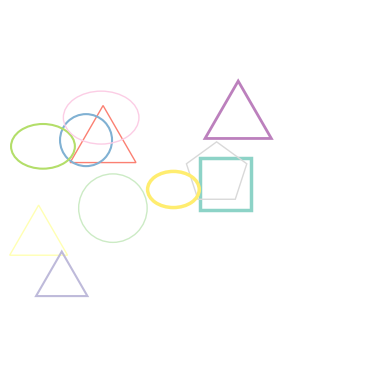[{"shape": "square", "thickness": 2.5, "radius": 0.34, "center": [0.586, 0.523]}, {"shape": "triangle", "thickness": 1, "radius": 0.43, "center": [0.1, 0.38]}, {"shape": "triangle", "thickness": 1.5, "radius": 0.39, "center": [0.16, 0.269]}, {"shape": "triangle", "thickness": 1, "radius": 0.49, "center": [0.268, 0.627]}, {"shape": "circle", "thickness": 1.5, "radius": 0.34, "center": [0.223, 0.636]}, {"shape": "oval", "thickness": 1.5, "radius": 0.41, "center": [0.112, 0.62]}, {"shape": "oval", "thickness": 1, "radius": 0.49, "center": [0.263, 0.695]}, {"shape": "pentagon", "thickness": 1, "radius": 0.41, "center": [0.563, 0.549]}, {"shape": "triangle", "thickness": 2, "radius": 0.5, "center": [0.619, 0.69]}, {"shape": "circle", "thickness": 1, "radius": 0.44, "center": [0.293, 0.459]}, {"shape": "oval", "thickness": 2.5, "radius": 0.34, "center": [0.45, 0.508]}]